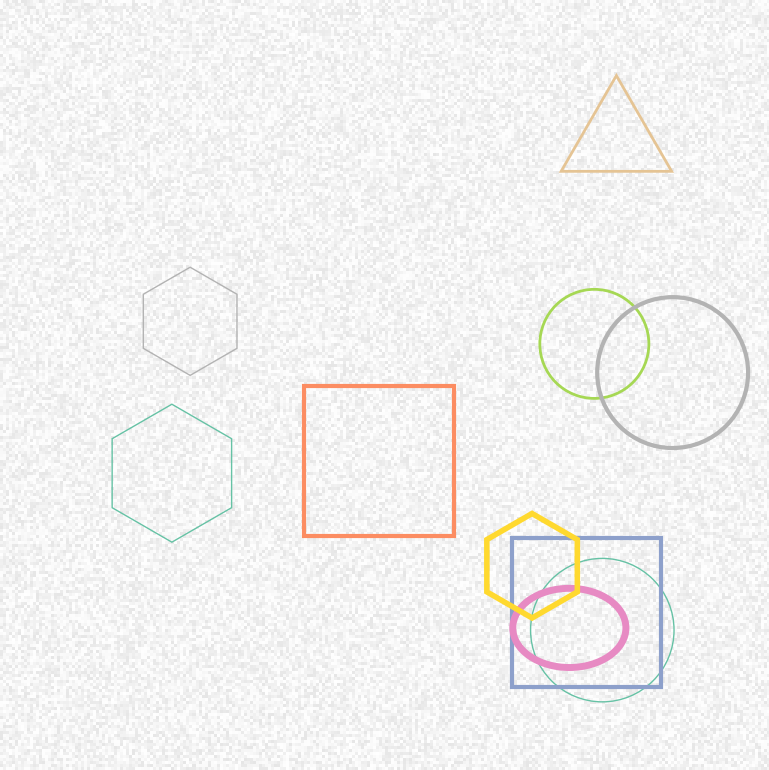[{"shape": "circle", "thickness": 0.5, "radius": 0.47, "center": [0.782, 0.182]}, {"shape": "hexagon", "thickness": 0.5, "radius": 0.45, "center": [0.223, 0.385]}, {"shape": "square", "thickness": 1.5, "radius": 0.49, "center": [0.492, 0.401]}, {"shape": "square", "thickness": 1.5, "radius": 0.48, "center": [0.762, 0.204]}, {"shape": "oval", "thickness": 2.5, "radius": 0.37, "center": [0.739, 0.185]}, {"shape": "circle", "thickness": 1, "radius": 0.35, "center": [0.772, 0.553]}, {"shape": "hexagon", "thickness": 2, "radius": 0.34, "center": [0.691, 0.265]}, {"shape": "triangle", "thickness": 1, "radius": 0.41, "center": [0.801, 0.819]}, {"shape": "circle", "thickness": 1.5, "radius": 0.49, "center": [0.874, 0.516]}, {"shape": "hexagon", "thickness": 0.5, "radius": 0.35, "center": [0.247, 0.583]}]